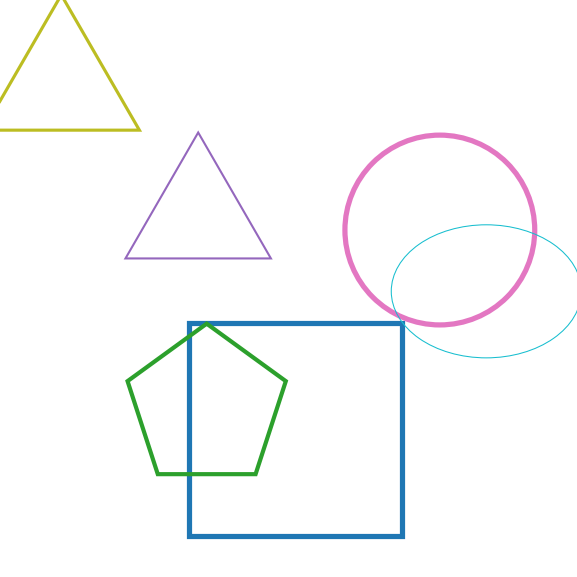[{"shape": "square", "thickness": 2.5, "radius": 0.92, "center": [0.511, 0.255]}, {"shape": "pentagon", "thickness": 2, "radius": 0.72, "center": [0.358, 0.295]}, {"shape": "triangle", "thickness": 1, "radius": 0.73, "center": [0.343, 0.624]}, {"shape": "circle", "thickness": 2.5, "radius": 0.82, "center": [0.762, 0.601]}, {"shape": "triangle", "thickness": 1.5, "radius": 0.78, "center": [0.106, 0.852]}, {"shape": "oval", "thickness": 0.5, "radius": 0.82, "center": [0.842, 0.495]}]